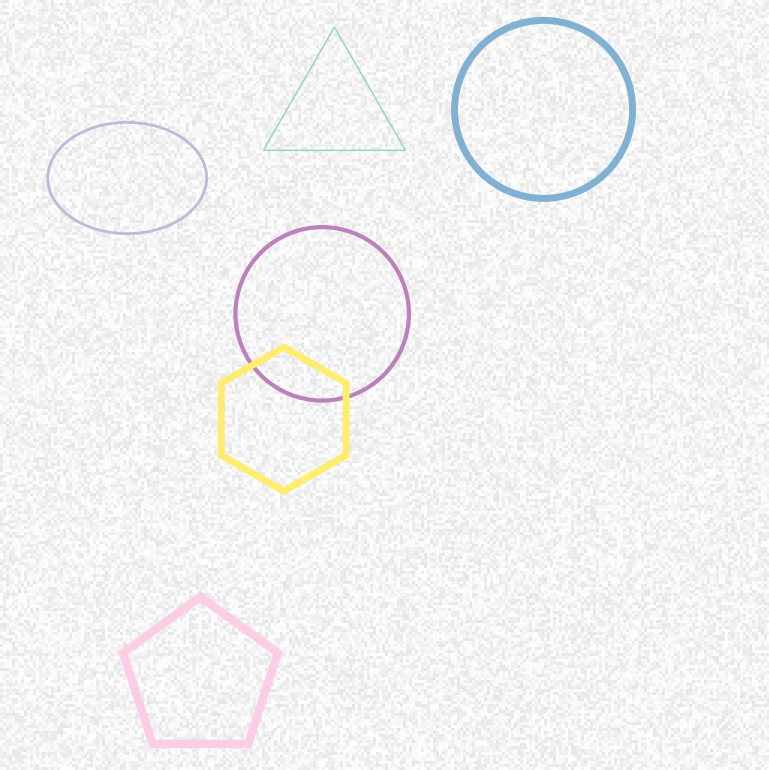[{"shape": "triangle", "thickness": 0.5, "radius": 0.53, "center": [0.434, 0.858]}, {"shape": "oval", "thickness": 1, "radius": 0.52, "center": [0.165, 0.769]}, {"shape": "circle", "thickness": 2.5, "radius": 0.58, "center": [0.706, 0.858]}, {"shape": "pentagon", "thickness": 3, "radius": 0.53, "center": [0.26, 0.119]}, {"shape": "circle", "thickness": 1.5, "radius": 0.56, "center": [0.418, 0.592]}, {"shape": "hexagon", "thickness": 2.5, "radius": 0.47, "center": [0.368, 0.456]}]